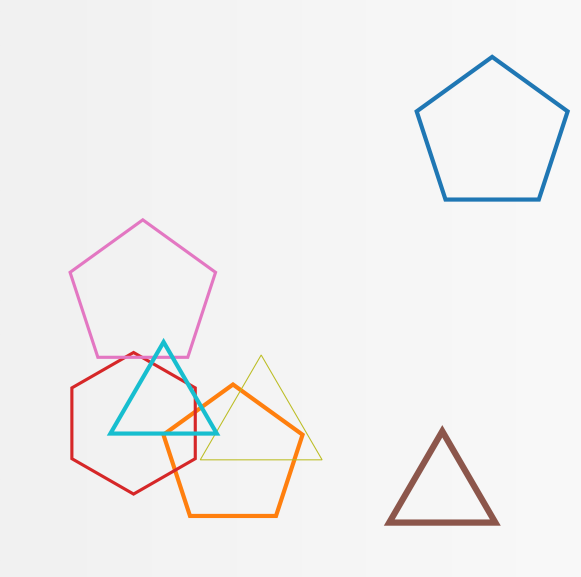[{"shape": "pentagon", "thickness": 2, "radius": 0.68, "center": [0.847, 0.764]}, {"shape": "pentagon", "thickness": 2, "radius": 0.63, "center": [0.401, 0.208]}, {"shape": "hexagon", "thickness": 1.5, "radius": 0.61, "center": [0.23, 0.266]}, {"shape": "triangle", "thickness": 3, "radius": 0.53, "center": [0.761, 0.147]}, {"shape": "pentagon", "thickness": 1.5, "radius": 0.66, "center": [0.246, 0.487]}, {"shape": "triangle", "thickness": 0.5, "radius": 0.61, "center": [0.449, 0.263]}, {"shape": "triangle", "thickness": 2, "radius": 0.53, "center": [0.281, 0.301]}]